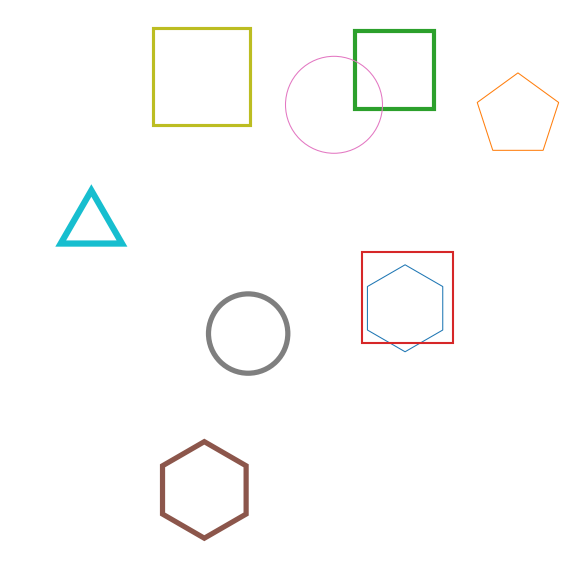[{"shape": "hexagon", "thickness": 0.5, "radius": 0.38, "center": [0.701, 0.465]}, {"shape": "pentagon", "thickness": 0.5, "radius": 0.37, "center": [0.897, 0.799]}, {"shape": "square", "thickness": 2, "radius": 0.34, "center": [0.682, 0.878]}, {"shape": "square", "thickness": 1, "radius": 0.39, "center": [0.705, 0.484]}, {"shape": "hexagon", "thickness": 2.5, "radius": 0.42, "center": [0.354, 0.151]}, {"shape": "circle", "thickness": 0.5, "radius": 0.42, "center": [0.578, 0.818]}, {"shape": "circle", "thickness": 2.5, "radius": 0.34, "center": [0.43, 0.422]}, {"shape": "square", "thickness": 1.5, "radius": 0.42, "center": [0.349, 0.867]}, {"shape": "triangle", "thickness": 3, "radius": 0.31, "center": [0.158, 0.608]}]